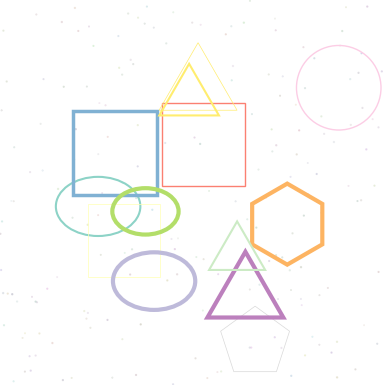[{"shape": "oval", "thickness": 1.5, "radius": 0.55, "center": [0.255, 0.464]}, {"shape": "square", "thickness": 0.5, "radius": 0.47, "center": [0.322, 0.376]}, {"shape": "oval", "thickness": 3, "radius": 0.53, "center": [0.4, 0.27]}, {"shape": "square", "thickness": 1, "radius": 0.54, "center": [0.528, 0.625]}, {"shape": "square", "thickness": 2.5, "radius": 0.54, "center": [0.298, 0.603]}, {"shape": "hexagon", "thickness": 3, "radius": 0.53, "center": [0.746, 0.418]}, {"shape": "oval", "thickness": 3, "radius": 0.43, "center": [0.378, 0.451]}, {"shape": "circle", "thickness": 1, "radius": 0.55, "center": [0.88, 0.772]}, {"shape": "pentagon", "thickness": 0.5, "radius": 0.47, "center": [0.663, 0.111]}, {"shape": "triangle", "thickness": 3, "radius": 0.57, "center": [0.637, 0.232]}, {"shape": "triangle", "thickness": 1.5, "radius": 0.42, "center": [0.616, 0.341]}, {"shape": "triangle", "thickness": 1.5, "radius": 0.45, "center": [0.491, 0.745]}, {"shape": "triangle", "thickness": 0.5, "radius": 0.58, "center": [0.514, 0.772]}]